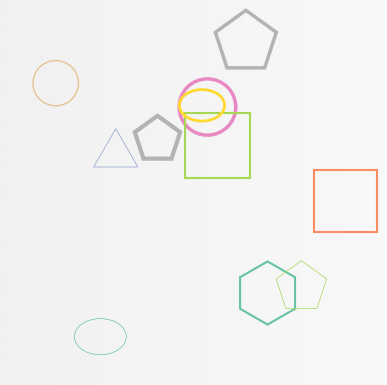[{"shape": "hexagon", "thickness": 1.5, "radius": 0.41, "center": [0.69, 0.239]}, {"shape": "oval", "thickness": 0.5, "radius": 0.33, "center": [0.259, 0.125]}, {"shape": "square", "thickness": 1.5, "radius": 0.4, "center": [0.891, 0.478]}, {"shape": "triangle", "thickness": 0.5, "radius": 0.33, "center": [0.299, 0.599]}, {"shape": "circle", "thickness": 2.5, "radius": 0.37, "center": [0.535, 0.722]}, {"shape": "pentagon", "thickness": 0.5, "radius": 0.34, "center": [0.778, 0.254]}, {"shape": "square", "thickness": 1.5, "radius": 0.42, "center": [0.562, 0.623]}, {"shape": "oval", "thickness": 2, "radius": 0.29, "center": [0.521, 0.726]}, {"shape": "circle", "thickness": 1, "radius": 0.29, "center": [0.144, 0.784]}, {"shape": "pentagon", "thickness": 3, "radius": 0.31, "center": [0.406, 0.638]}, {"shape": "pentagon", "thickness": 2.5, "radius": 0.41, "center": [0.634, 0.891]}]